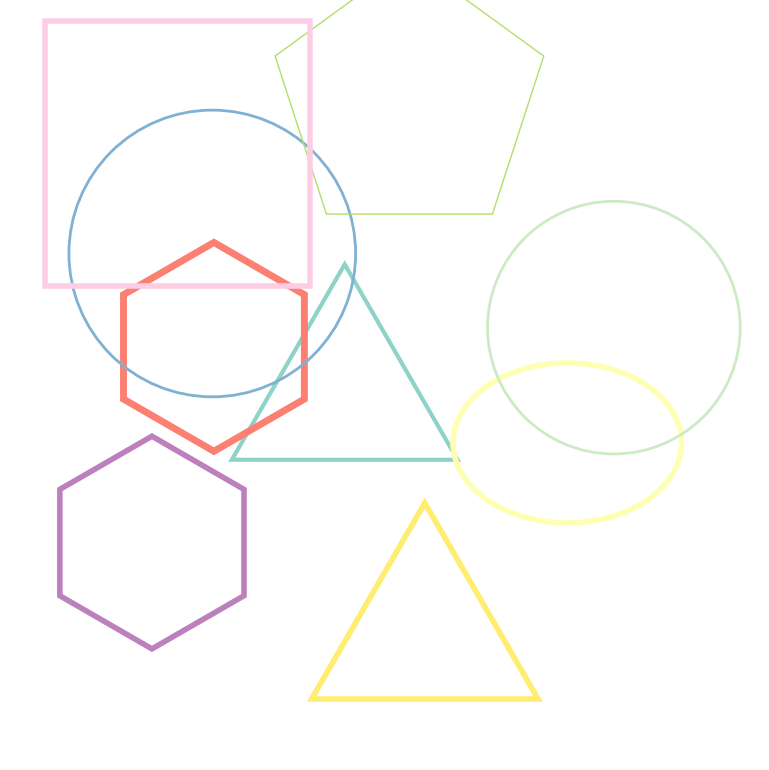[{"shape": "triangle", "thickness": 1.5, "radius": 0.85, "center": [0.448, 0.488]}, {"shape": "oval", "thickness": 2, "radius": 0.74, "center": [0.737, 0.425]}, {"shape": "hexagon", "thickness": 2.5, "radius": 0.68, "center": [0.278, 0.55]}, {"shape": "circle", "thickness": 1, "radius": 0.93, "center": [0.276, 0.671]}, {"shape": "pentagon", "thickness": 0.5, "radius": 0.92, "center": [0.532, 0.87]}, {"shape": "square", "thickness": 2, "radius": 0.86, "center": [0.23, 0.801]}, {"shape": "hexagon", "thickness": 2, "radius": 0.69, "center": [0.197, 0.295]}, {"shape": "circle", "thickness": 1, "radius": 0.82, "center": [0.797, 0.575]}, {"shape": "triangle", "thickness": 2, "radius": 0.85, "center": [0.552, 0.177]}]